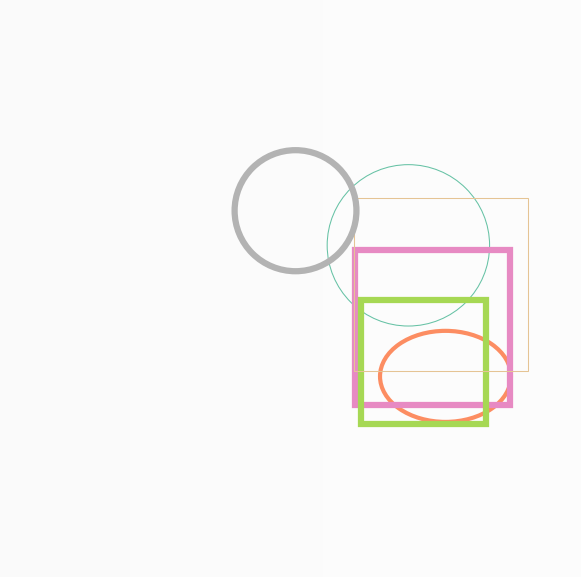[{"shape": "circle", "thickness": 0.5, "radius": 0.7, "center": [0.703, 0.574]}, {"shape": "oval", "thickness": 2, "radius": 0.56, "center": [0.766, 0.347]}, {"shape": "square", "thickness": 3, "radius": 0.67, "center": [0.744, 0.432]}, {"shape": "square", "thickness": 3, "radius": 0.53, "center": [0.729, 0.372]}, {"shape": "square", "thickness": 0.5, "radius": 0.75, "center": [0.759, 0.506]}, {"shape": "circle", "thickness": 3, "radius": 0.52, "center": [0.508, 0.634]}]